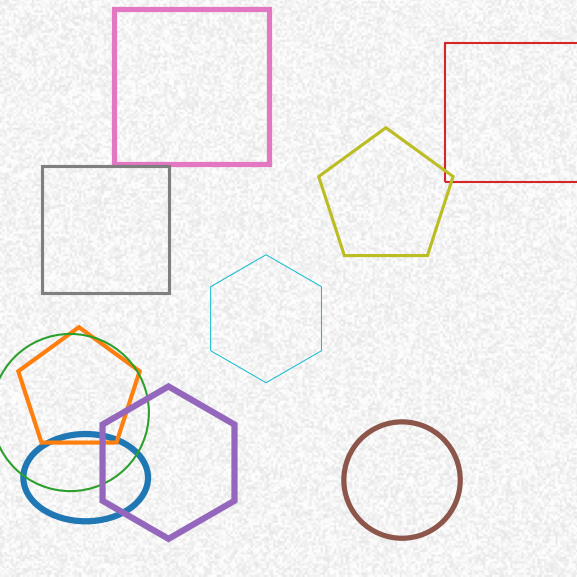[{"shape": "oval", "thickness": 3, "radius": 0.54, "center": [0.148, 0.172]}, {"shape": "pentagon", "thickness": 2, "radius": 0.55, "center": [0.137, 0.322]}, {"shape": "circle", "thickness": 1, "radius": 0.68, "center": [0.122, 0.285]}, {"shape": "square", "thickness": 1, "radius": 0.6, "center": [0.892, 0.804]}, {"shape": "hexagon", "thickness": 3, "radius": 0.66, "center": [0.292, 0.198]}, {"shape": "circle", "thickness": 2.5, "radius": 0.5, "center": [0.696, 0.168]}, {"shape": "square", "thickness": 2.5, "radius": 0.67, "center": [0.332, 0.849]}, {"shape": "square", "thickness": 1.5, "radius": 0.55, "center": [0.182, 0.602]}, {"shape": "pentagon", "thickness": 1.5, "radius": 0.61, "center": [0.668, 0.656]}, {"shape": "hexagon", "thickness": 0.5, "radius": 0.55, "center": [0.461, 0.447]}]